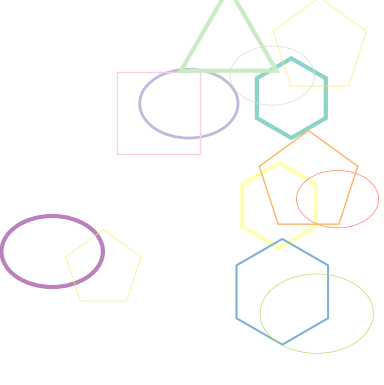[{"shape": "hexagon", "thickness": 3, "radius": 0.52, "center": [0.757, 0.745]}, {"shape": "hexagon", "thickness": 3, "radius": 0.55, "center": [0.725, 0.466]}, {"shape": "oval", "thickness": 2, "radius": 0.64, "center": [0.49, 0.731]}, {"shape": "oval", "thickness": 0.5, "radius": 0.53, "center": [0.877, 0.483]}, {"shape": "hexagon", "thickness": 1.5, "radius": 0.69, "center": [0.733, 0.242]}, {"shape": "pentagon", "thickness": 1, "radius": 0.67, "center": [0.801, 0.527]}, {"shape": "oval", "thickness": 0.5, "radius": 0.74, "center": [0.823, 0.185]}, {"shape": "square", "thickness": 1, "radius": 0.53, "center": [0.412, 0.706]}, {"shape": "oval", "thickness": 0.5, "radius": 0.55, "center": [0.707, 0.804]}, {"shape": "oval", "thickness": 3, "radius": 0.66, "center": [0.136, 0.347]}, {"shape": "triangle", "thickness": 3, "radius": 0.72, "center": [0.594, 0.888]}, {"shape": "pentagon", "thickness": 0.5, "radius": 0.51, "center": [0.269, 0.301]}, {"shape": "pentagon", "thickness": 0.5, "radius": 0.64, "center": [0.83, 0.879]}]